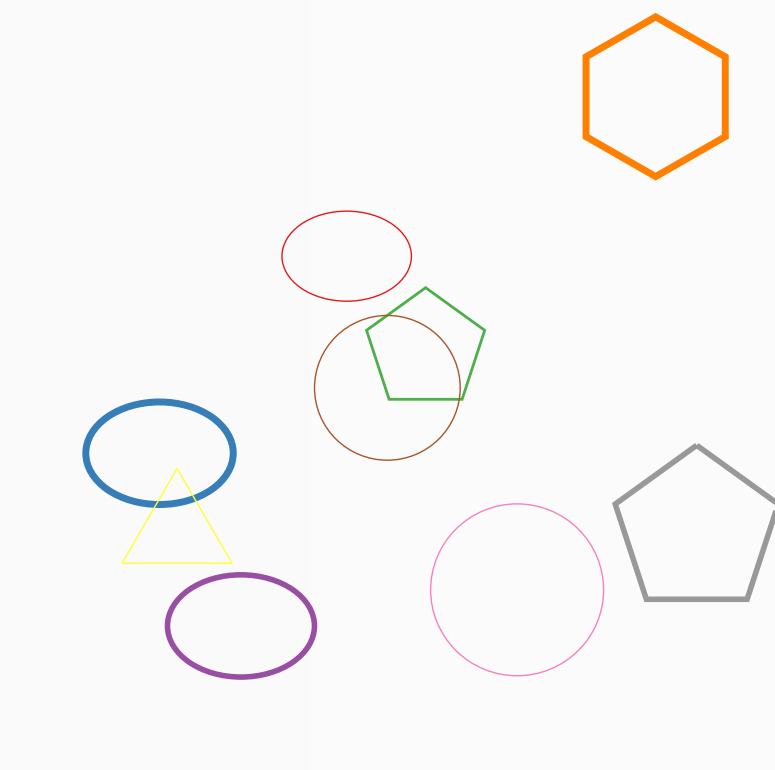[{"shape": "oval", "thickness": 0.5, "radius": 0.42, "center": [0.447, 0.667]}, {"shape": "oval", "thickness": 2.5, "radius": 0.48, "center": [0.206, 0.411]}, {"shape": "pentagon", "thickness": 1, "radius": 0.4, "center": [0.549, 0.546]}, {"shape": "oval", "thickness": 2, "radius": 0.47, "center": [0.311, 0.187]}, {"shape": "hexagon", "thickness": 2.5, "radius": 0.52, "center": [0.846, 0.874]}, {"shape": "triangle", "thickness": 0.5, "radius": 0.41, "center": [0.228, 0.31]}, {"shape": "circle", "thickness": 0.5, "radius": 0.47, "center": [0.5, 0.496]}, {"shape": "circle", "thickness": 0.5, "radius": 0.56, "center": [0.667, 0.234]}, {"shape": "pentagon", "thickness": 2, "radius": 0.55, "center": [0.899, 0.311]}]